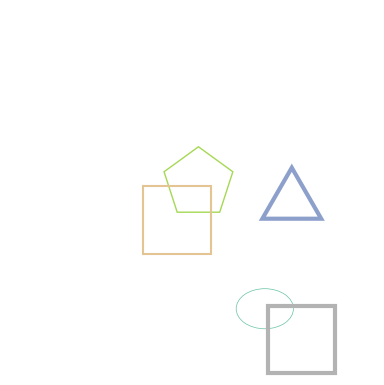[{"shape": "oval", "thickness": 0.5, "radius": 0.37, "center": [0.688, 0.198]}, {"shape": "triangle", "thickness": 3, "radius": 0.44, "center": [0.758, 0.476]}, {"shape": "pentagon", "thickness": 1, "radius": 0.47, "center": [0.515, 0.525]}, {"shape": "square", "thickness": 1.5, "radius": 0.44, "center": [0.461, 0.429]}, {"shape": "square", "thickness": 3, "radius": 0.43, "center": [0.783, 0.118]}]